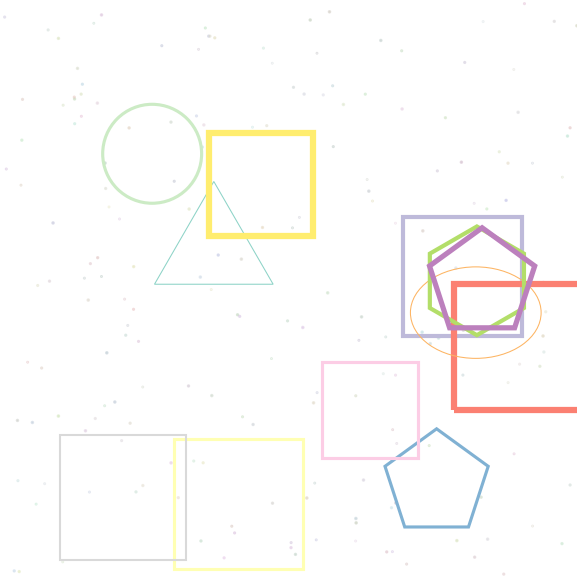[{"shape": "triangle", "thickness": 0.5, "radius": 0.59, "center": [0.37, 0.566]}, {"shape": "square", "thickness": 1.5, "radius": 0.56, "center": [0.413, 0.126]}, {"shape": "square", "thickness": 2, "radius": 0.52, "center": [0.801, 0.521]}, {"shape": "square", "thickness": 3, "radius": 0.55, "center": [0.896, 0.398]}, {"shape": "pentagon", "thickness": 1.5, "radius": 0.47, "center": [0.756, 0.163]}, {"shape": "oval", "thickness": 0.5, "radius": 0.57, "center": [0.824, 0.458]}, {"shape": "hexagon", "thickness": 2, "radius": 0.47, "center": [0.826, 0.513]}, {"shape": "square", "thickness": 1.5, "radius": 0.42, "center": [0.64, 0.288]}, {"shape": "square", "thickness": 1, "radius": 0.54, "center": [0.213, 0.138]}, {"shape": "pentagon", "thickness": 2.5, "radius": 0.48, "center": [0.835, 0.509]}, {"shape": "circle", "thickness": 1.5, "radius": 0.43, "center": [0.263, 0.733]}, {"shape": "square", "thickness": 3, "radius": 0.45, "center": [0.452, 0.679]}]